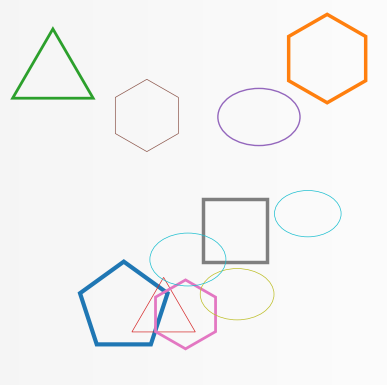[{"shape": "pentagon", "thickness": 3, "radius": 0.59, "center": [0.319, 0.202]}, {"shape": "hexagon", "thickness": 2.5, "radius": 0.57, "center": [0.844, 0.848]}, {"shape": "triangle", "thickness": 2, "radius": 0.6, "center": [0.137, 0.805]}, {"shape": "triangle", "thickness": 0.5, "radius": 0.47, "center": [0.422, 0.185]}, {"shape": "oval", "thickness": 1, "radius": 0.53, "center": [0.668, 0.696]}, {"shape": "hexagon", "thickness": 0.5, "radius": 0.47, "center": [0.379, 0.7]}, {"shape": "hexagon", "thickness": 2, "radius": 0.45, "center": [0.479, 0.183]}, {"shape": "square", "thickness": 2.5, "radius": 0.41, "center": [0.607, 0.401]}, {"shape": "oval", "thickness": 0.5, "radius": 0.48, "center": [0.612, 0.236]}, {"shape": "oval", "thickness": 0.5, "radius": 0.43, "center": [0.794, 0.445]}, {"shape": "oval", "thickness": 0.5, "radius": 0.49, "center": [0.485, 0.326]}]